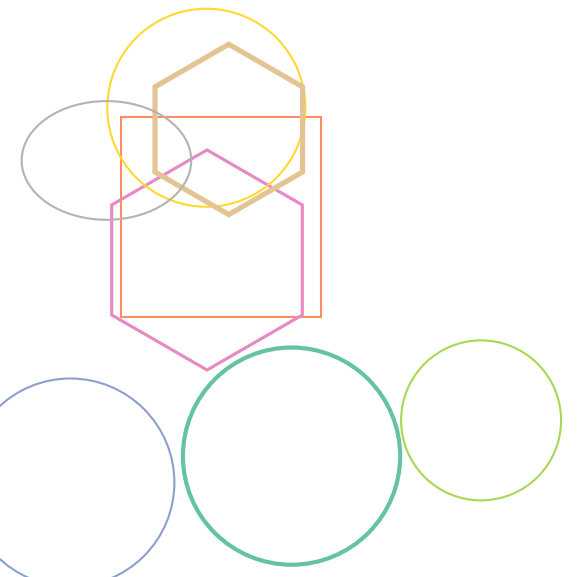[{"shape": "circle", "thickness": 2, "radius": 0.94, "center": [0.505, 0.209]}, {"shape": "square", "thickness": 1, "radius": 0.87, "center": [0.383, 0.623]}, {"shape": "circle", "thickness": 1, "radius": 0.9, "center": [0.122, 0.164]}, {"shape": "hexagon", "thickness": 1.5, "radius": 0.95, "center": [0.358, 0.549]}, {"shape": "circle", "thickness": 1, "radius": 0.69, "center": [0.833, 0.271]}, {"shape": "circle", "thickness": 1, "radius": 0.86, "center": [0.357, 0.813]}, {"shape": "hexagon", "thickness": 2.5, "radius": 0.74, "center": [0.396, 0.775]}, {"shape": "oval", "thickness": 1, "radius": 0.73, "center": [0.184, 0.721]}]